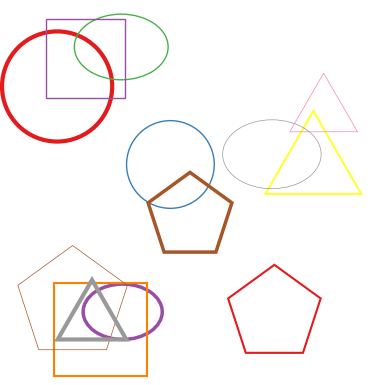[{"shape": "pentagon", "thickness": 1.5, "radius": 0.63, "center": [0.713, 0.186]}, {"shape": "circle", "thickness": 3, "radius": 0.72, "center": [0.148, 0.775]}, {"shape": "circle", "thickness": 1, "radius": 0.57, "center": [0.443, 0.573]}, {"shape": "oval", "thickness": 1, "radius": 0.61, "center": [0.315, 0.878]}, {"shape": "oval", "thickness": 2.5, "radius": 0.51, "center": [0.319, 0.19]}, {"shape": "square", "thickness": 1, "radius": 0.51, "center": [0.222, 0.848]}, {"shape": "square", "thickness": 1.5, "radius": 0.6, "center": [0.261, 0.145]}, {"shape": "triangle", "thickness": 1.5, "radius": 0.72, "center": [0.814, 0.568]}, {"shape": "pentagon", "thickness": 0.5, "radius": 0.75, "center": [0.189, 0.213]}, {"shape": "pentagon", "thickness": 2.5, "radius": 0.57, "center": [0.494, 0.438]}, {"shape": "triangle", "thickness": 0.5, "radius": 0.51, "center": [0.841, 0.708]}, {"shape": "triangle", "thickness": 3, "radius": 0.51, "center": [0.239, 0.17]}, {"shape": "oval", "thickness": 0.5, "radius": 0.64, "center": [0.706, 0.599]}]